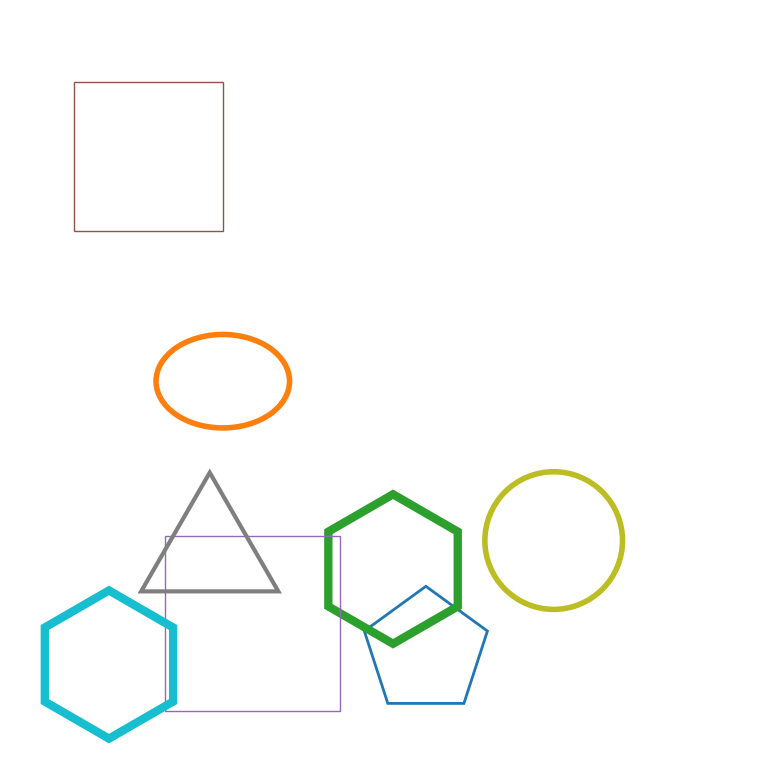[{"shape": "pentagon", "thickness": 1, "radius": 0.42, "center": [0.553, 0.154]}, {"shape": "oval", "thickness": 2, "radius": 0.43, "center": [0.289, 0.505]}, {"shape": "hexagon", "thickness": 3, "radius": 0.49, "center": [0.51, 0.261]}, {"shape": "square", "thickness": 0.5, "radius": 0.57, "center": [0.328, 0.191]}, {"shape": "square", "thickness": 0.5, "radius": 0.48, "center": [0.193, 0.797]}, {"shape": "triangle", "thickness": 1.5, "radius": 0.51, "center": [0.272, 0.283]}, {"shape": "circle", "thickness": 2, "radius": 0.45, "center": [0.719, 0.298]}, {"shape": "hexagon", "thickness": 3, "radius": 0.48, "center": [0.141, 0.137]}]